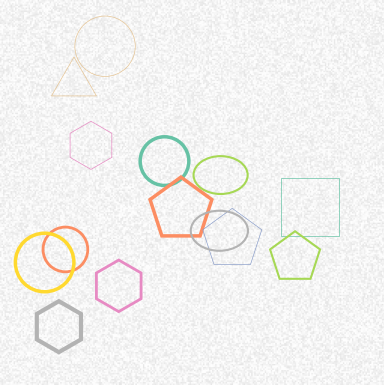[{"shape": "circle", "thickness": 2.5, "radius": 0.32, "center": [0.427, 0.582]}, {"shape": "square", "thickness": 0.5, "radius": 0.37, "center": [0.805, 0.463]}, {"shape": "circle", "thickness": 2, "radius": 0.29, "center": [0.17, 0.352]}, {"shape": "pentagon", "thickness": 2.5, "radius": 0.42, "center": [0.47, 0.456]}, {"shape": "pentagon", "thickness": 0.5, "radius": 0.4, "center": [0.603, 0.378]}, {"shape": "hexagon", "thickness": 2, "radius": 0.33, "center": [0.308, 0.258]}, {"shape": "hexagon", "thickness": 0.5, "radius": 0.31, "center": [0.236, 0.623]}, {"shape": "pentagon", "thickness": 1.5, "radius": 0.34, "center": [0.766, 0.331]}, {"shape": "oval", "thickness": 1.5, "radius": 0.35, "center": [0.573, 0.545]}, {"shape": "circle", "thickness": 2.5, "radius": 0.38, "center": [0.116, 0.318]}, {"shape": "circle", "thickness": 0.5, "radius": 0.39, "center": [0.273, 0.88]}, {"shape": "triangle", "thickness": 0.5, "radius": 0.34, "center": [0.192, 0.785]}, {"shape": "hexagon", "thickness": 3, "radius": 0.33, "center": [0.153, 0.151]}, {"shape": "oval", "thickness": 1.5, "radius": 0.37, "center": [0.57, 0.401]}]